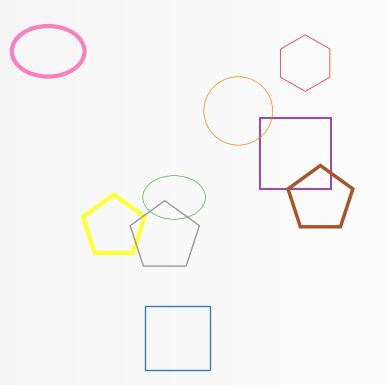[{"shape": "hexagon", "thickness": 0.5, "radius": 0.37, "center": [0.788, 0.836]}, {"shape": "square", "thickness": 1, "radius": 0.42, "center": [0.458, 0.121]}, {"shape": "oval", "thickness": 0.5, "radius": 0.4, "center": [0.449, 0.487]}, {"shape": "square", "thickness": 1.5, "radius": 0.46, "center": [0.762, 0.602]}, {"shape": "circle", "thickness": 0.5, "radius": 0.44, "center": [0.615, 0.712]}, {"shape": "pentagon", "thickness": 3, "radius": 0.42, "center": [0.294, 0.411]}, {"shape": "pentagon", "thickness": 2.5, "radius": 0.44, "center": [0.827, 0.482]}, {"shape": "oval", "thickness": 3, "radius": 0.47, "center": [0.124, 0.867]}, {"shape": "pentagon", "thickness": 1, "radius": 0.47, "center": [0.425, 0.385]}]